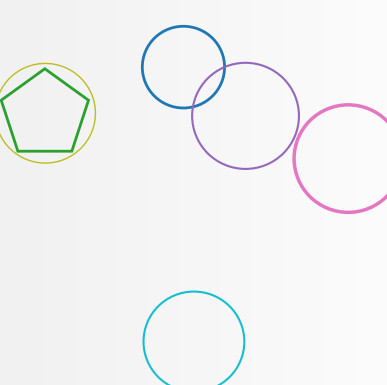[{"shape": "circle", "thickness": 2, "radius": 0.53, "center": [0.473, 0.826]}, {"shape": "pentagon", "thickness": 2, "radius": 0.59, "center": [0.116, 0.703]}, {"shape": "circle", "thickness": 1.5, "radius": 0.69, "center": [0.634, 0.699]}, {"shape": "circle", "thickness": 2.5, "radius": 0.7, "center": [0.899, 0.588]}, {"shape": "circle", "thickness": 1, "radius": 0.65, "center": [0.117, 0.706]}, {"shape": "circle", "thickness": 1.5, "radius": 0.65, "center": [0.5, 0.113]}]